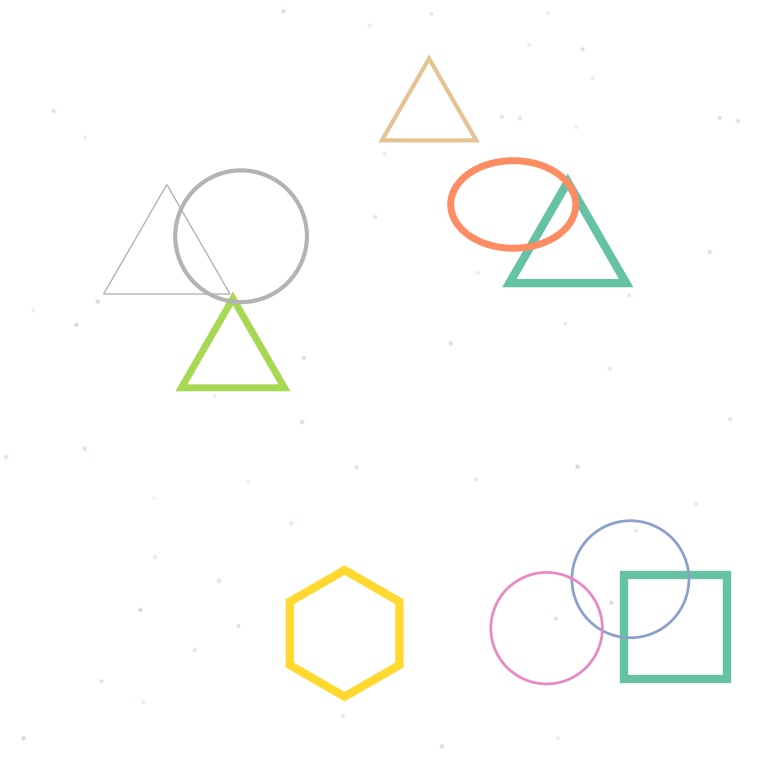[{"shape": "triangle", "thickness": 3, "radius": 0.44, "center": [0.737, 0.676]}, {"shape": "square", "thickness": 3, "radius": 0.34, "center": [0.877, 0.186]}, {"shape": "oval", "thickness": 2.5, "radius": 0.41, "center": [0.667, 0.734]}, {"shape": "circle", "thickness": 1, "radius": 0.38, "center": [0.819, 0.248]}, {"shape": "circle", "thickness": 1, "radius": 0.36, "center": [0.71, 0.184]}, {"shape": "triangle", "thickness": 2.5, "radius": 0.39, "center": [0.303, 0.535]}, {"shape": "hexagon", "thickness": 3, "radius": 0.41, "center": [0.448, 0.177]}, {"shape": "triangle", "thickness": 1.5, "radius": 0.35, "center": [0.557, 0.853]}, {"shape": "circle", "thickness": 1.5, "radius": 0.43, "center": [0.313, 0.693]}, {"shape": "triangle", "thickness": 0.5, "radius": 0.47, "center": [0.217, 0.666]}]